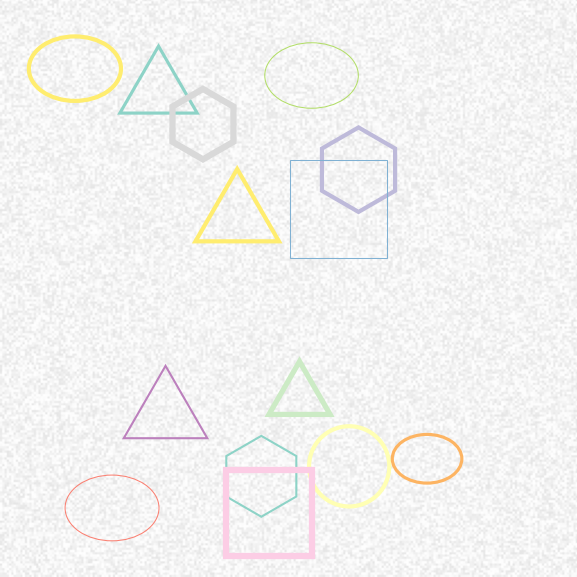[{"shape": "triangle", "thickness": 1.5, "radius": 0.39, "center": [0.275, 0.842]}, {"shape": "hexagon", "thickness": 1, "radius": 0.35, "center": [0.452, 0.174]}, {"shape": "circle", "thickness": 2, "radius": 0.35, "center": [0.605, 0.192]}, {"shape": "hexagon", "thickness": 2, "radius": 0.37, "center": [0.621, 0.705]}, {"shape": "oval", "thickness": 0.5, "radius": 0.41, "center": [0.194, 0.12]}, {"shape": "square", "thickness": 0.5, "radius": 0.42, "center": [0.586, 0.637]}, {"shape": "oval", "thickness": 1.5, "radius": 0.3, "center": [0.74, 0.205]}, {"shape": "oval", "thickness": 0.5, "radius": 0.4, "center": [0.539, 0.868]}, {"shape": "square", "thickness": 3, "radius": 0.37, "center": [0.465, 0.111]}, {"shape": "hexagon", "thickness": 3, "radius": 0.3, "center": [0.351, 0.784]}, {"shape": "triangle", "thickness": 1, "radius": 0.42, "center": [0.287, 0.282]}, {"shape": "triangle", "thickness": 2.5, "radius": 0.31, "center": [0.519, 0.312]}, {"shape": "oval", "thickness": 2, "radius": 0.4, "center": [0.13, 0.88]}, {"shape": "triangle", "thickness": 2, "radius": 0.42, "center": [0.411, 0.623]}]